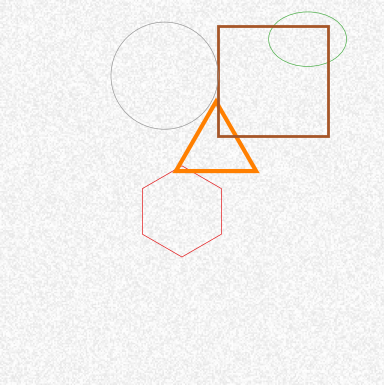[{"shape": "hexagon", "thickness": 0.5, "radius": 0.59, "center": [0.472, 0.451]}, {"shape": "oval", "thickness": 0.5, "radius": 0.51, "center": [0.799, 0.898]}, {"shape": "triangle", "thickness": 3, "radius": 0.6, "center": [0.561, 0.616]}, {"shape": "square", "thickness": 2, "radius": 0.71, "center": [0.708, 0.79]}, {"shape": "circle", "thickness": 0.5, "radius": 0.7, "center": [0.427, 0.803]}]